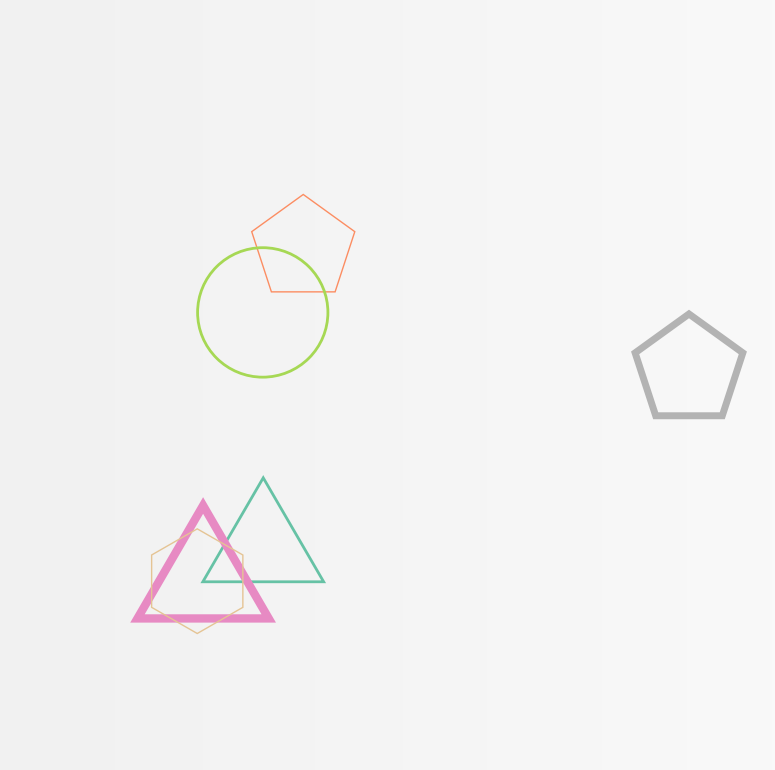[{"shape": "triangle", "thickness": 1, "radius": 0.45, "center": [0.34, 0.289]}, {"shape": "pentagon", "thickness": 0.5, "radius": 0.35, "center": [0.391, 0.678]}, {"shape": "triangle", "thickness": 3, "radius": 0.49, "center": [0.262, 0.246]}, {"shape": "circle", "thickness": 1, "radius": 0.42, "center": [0.339, 0.594]}, {"shape": "hexagon", "thickness": 0.5, "radius": 0.34, "center": [0.255, 0.245]}, {"shape": "pentagon", "thickness": 2.5, "radius": 0.37, "center": [0.889, 0.519]}]